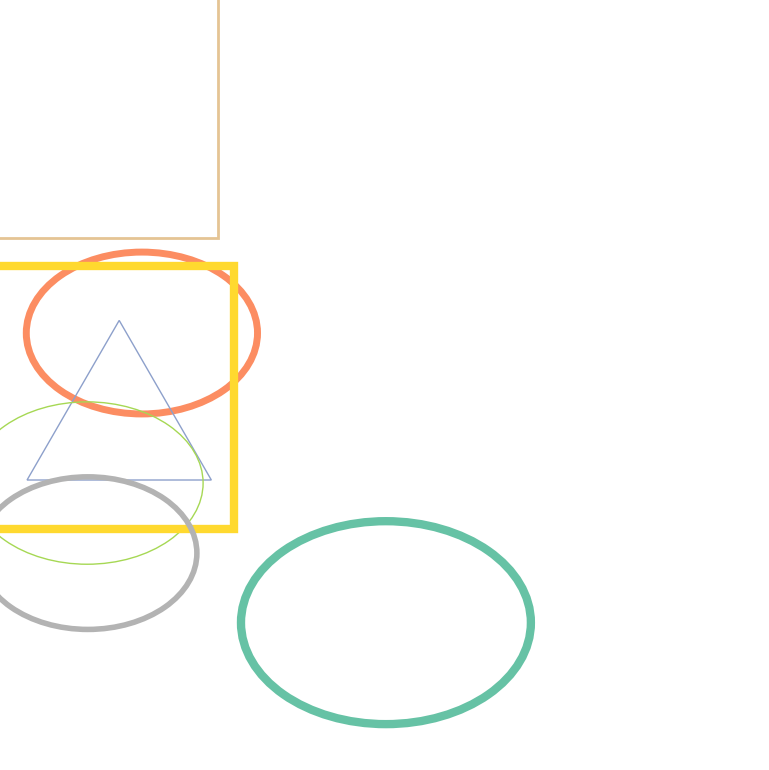[{"shape": "oval", "thickness": 3, "radius": 0.94, "center": [0.501, 0.191]}, {"shape": "oval", "thickness": 2.5, "radius": 0.75, "center": [0.184, 0.568]}, {"shape": "triangle", "thickness": 0.5, "radius": 0.69, "center": [0.155, 0.446]}, {"shape": "oval", "thickness": 0.5, "radius": 0.75, "center": [0.113, 0.373]}, {"shape": "square", "thickness": 3, "radius": 0.85, "center": [0.133, 0.484]}, {"shape": "square", "thickness": 1, "radius": 0.89, "center": [0.105, 0.868]}, {"shape": "oval", "thickness": 2, "radius": 0.71, "center": [0.114, 0.282]}]